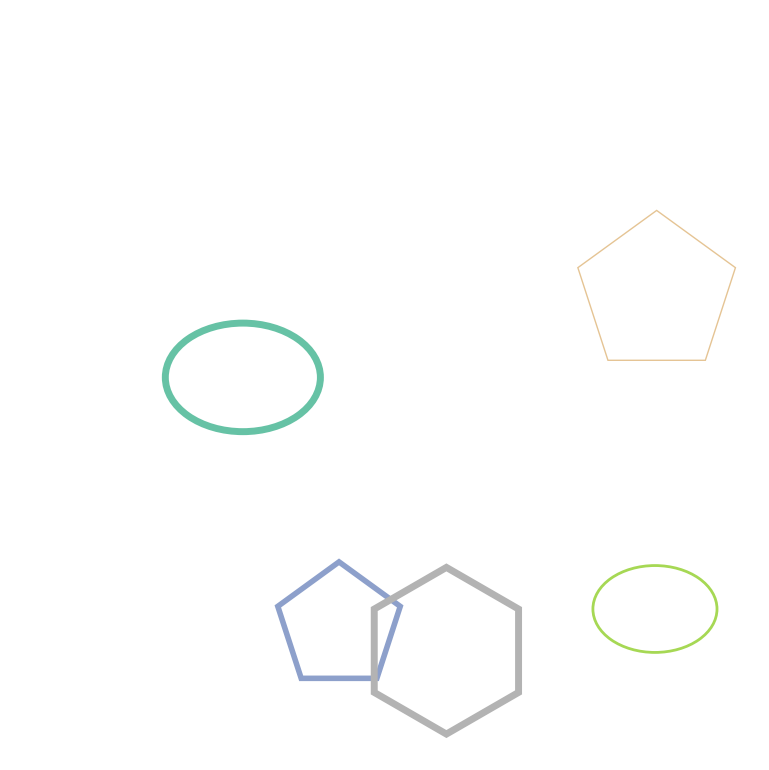[{"shape": "oval", "thickness": 2.5, "radius": 0.5, "center": [0.315, 0.51]}, {"shape": "pentagon", "thickness": 2, "radius": 0.42, "center": [0.44, 0.187]}, {"shape": "oval", "thickness": 1, "radius": 0.4, "center": [0.851, 0.209]}, {"shape": "pentagon", "thickness": 0.5, "radius": 0.54, "center": [0.853, 0.619]}, {"shape": "hexagon", "thickness": 2.5, "radius": 0.54, "center": [0.58, 0.155]}]